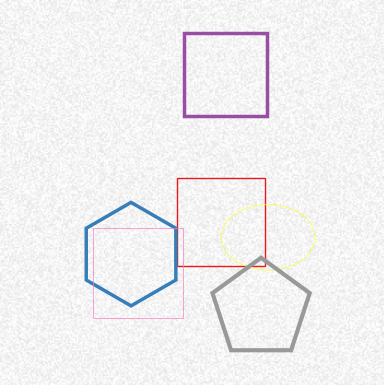[{"shape": "square", "thickness": 1, "radius": 0.57, "center": [0.574, 0.423]}, {"shape": "hexagon", "thickness": 2.5, "radius": 0.67, "center": [0.34, 0.34]}, {"shape": "square", "thickness": 2.5, "radius": 0.54, "center": [0.586, 0.807]}, {"shape": "oval", "thickness": 0.5, "radius": 0.61, "center": [0.696, 0.384]}, {"shape": "square", "thickness": 0.5, "radius": 0.59, "center": [0.358, 0.291]}, {"shape": "pentagon", "thickness": 3, "radius": 0.66, "center": [0.678, 0.198]}]